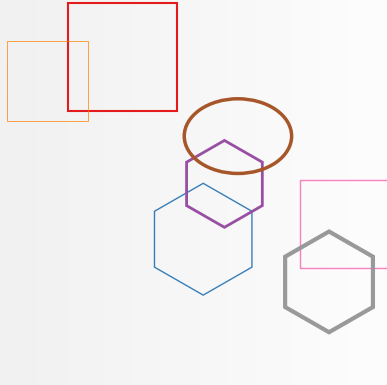[{"shape": "square", "thickness": 1.5, "radius": 0.7, "center": [0.317, 0.852]}, {"shape": "hexagon", "thickness": 1, "radius": 0.73, "center": [0.524, 0.379]}, {"shape": "hexagon", "thickness": 2, "radius": 0.56, "center": [0.579, 0.522]}, {"shape": "square", "thickness": 0.5, "radius": 0.52, "center": [0.124, 0.79]}, {"shape": "oval", "thickness": 2.5, "radius": 0.69, "center": [0.614, 0.646]}, {"shape": "square", "thickness": 1, "radius": 0.57, "center": [0.888, 0.418]}, {"shape": "hexagon", "thickness": 3, "radius": 0.65, "center": [0.849, 0.268]}]